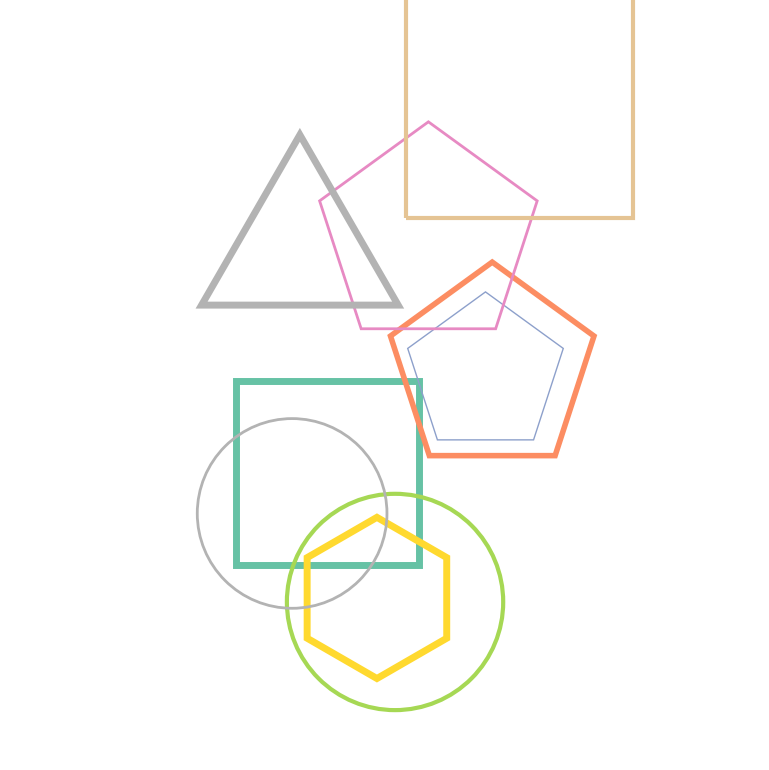[{"shape": "square", "thickness": 2.5, "radius": 0.6, "center": [0.426, 0.386]}, {"shape": "pentagon", "thickness": 2, "radius": 0.69, "center": [0.639, 0.521]}, {"shape": "pentagon", "thickness": 0.5, "radius": 0.53, "center": [0.631, 0.515]}, {"shape": "pentagon", "thickness": 1, "radius": 0.74, "center": [0.556, 0.693]}, {"shape": "circle", "thickness": 1.5, "radius": 0.7, "center": [0.513, 0.218]}, {"shape": "hexagon", "thickness": 2.5, "radius": 0.52, "center": [0.49, 0.223]}, {"shape": "square", "thickness": 1.5, "radius": 0.74, "center": [0.675, 0.865]}, {"shape": "triangle", "thickness": 2.5, "radius": 0.74, "center": [0.389, 0.677]}, {"shape": "circle", "thickness": 1, "radius": 0.62, "center": [0.379, 0.333]}]